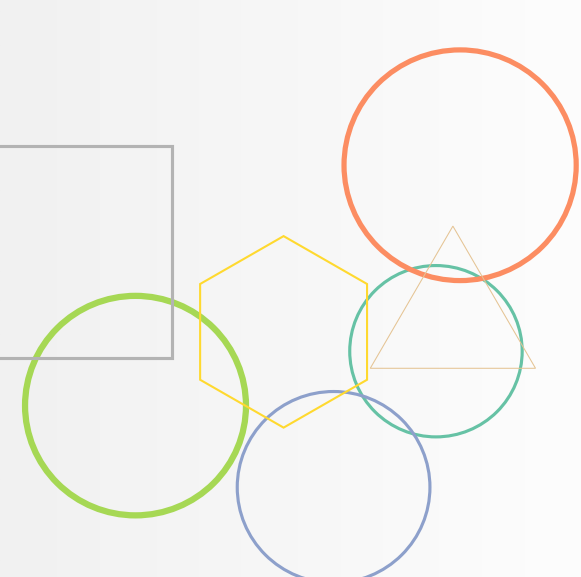[{"shape": "circle", "thickness": 1.5, "radius": 0.74, "center": [0.75, 0.391]}, {"shape": "circle", "thickness": 2.5, "radius": 1.0, "center": [0.792, 0.713]}, {"shape": "circle", "thickness": 1.5, "radius": 0.83, "center": [0.574, 0.155]}, {"shape": "circle", "thickness": 3, "radius": 0.95, "center": [0.233, 0.297]}, {"shape": "hexagon", "thickness": 1, "radius": 0.83, "center": [0.488, 0.424]}, {"shape": "triangle", "thickness": 0.5, "radius": 0.82, "center": [0.779, 0.443]}, {"shape": "square", "thickness": 1.5, "radius": 0.92, "center": [0.111, 0.563]}]